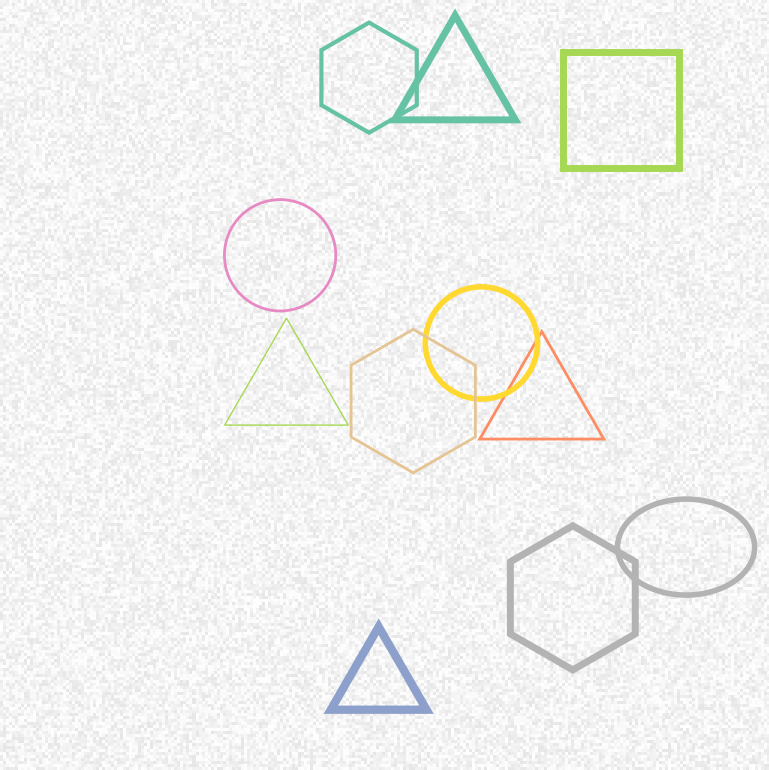[{"shape": "triangle", "thickness": 2.5, "radius": 0.45, "center": [0.591, 0.89]}, {"shape": "hexagon", "thickness": 1.5, "radius": 0.36, "center": [0.479, 0.899]}, {"shape": "triangle", "thickness": 1, "radius": 0.47, "center": [0.704, 0.476]}, {"shape": "triangle", "thickness": 3, "radius": 0.36, "center": [0.492, 0.114]}, {"shape": "circle", "thickness": 1, "radius": 0.36, "center": [0.364, 0.668]}, {"shape": "triangle", "thickness": 0.5, "radius": 0.46, "center": [0.372, 0.494]}, {"shape": "square", "thickness": 2.5, "radius": 0.38, "center": [0.806, 0.857]}, {"shape": "circle", "thickness": 2, "radius": 0.36, "center": [0.625, 0.555]}, {"shape": "hexagon", "thickness": 1, "radius": 0.47, "center": [0.537, 0.479]}, {"shape": "hexagon", "thickness": 2.5, "radius": 0.47, "center": [0.744, 0.224]}, {"shape": "oval", "thickness": 2, "radius": 0.45, "center": [0.891, 0.289]}]